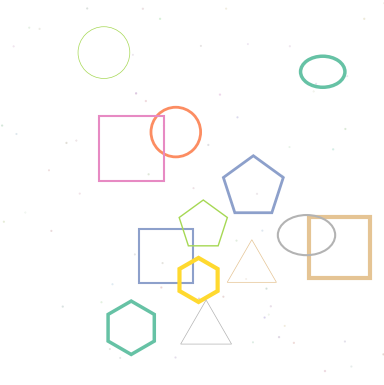[{"shape": "hexagon", "thickness": 2.5, "radius": 0.35, "center": [0.341, 0.149]}, {"shape": "oval", "thickness": 2.5, "radius": 0.29, "center": [0.838, 0.814]}, {"shape": "circle", "thickness": 2, "radius": 0.32, "center": [0.457, 0.657]}, {"shape": "square", "thickness": 1.5, "radius": 0.35, "center": [0.431, 0.336]}, {"shape": "pentagon", "thickness": 2, "radius": 0.41, "center": [0.658, 0.514]}, {"shape": "square", "thickness": 1.5, "radius": 0.42, "center": [0.341, 0.615]}, {"shape": "circle", "thickness": 0.5, "radius": 0.34, "center": [0.27, 0.863]}, {"shape": "pentagon", "thickness": 1, "radius": 0.33, "center": [0.528, 0.415]}, {"shape": "hexagon", "thickness": 3, "radius": 0.29, "center": [0.516, 0.273]}, {"shape": "triangle", "thickness": 0.5, "radius": 0.37, "center": [0.654, 0.304]}, {"shape": "square", "thickness": 3, "radius": 0.4, "center": [0.882, 0.357]}, {"shape": "oval", "thickness": 1.5, "radius": 0.37, "center": [0.796, 0.389]}, {"shape": "triangle", "thickness": 0.5, "radius": 0.38, "center": [0.535, 0.144]}]